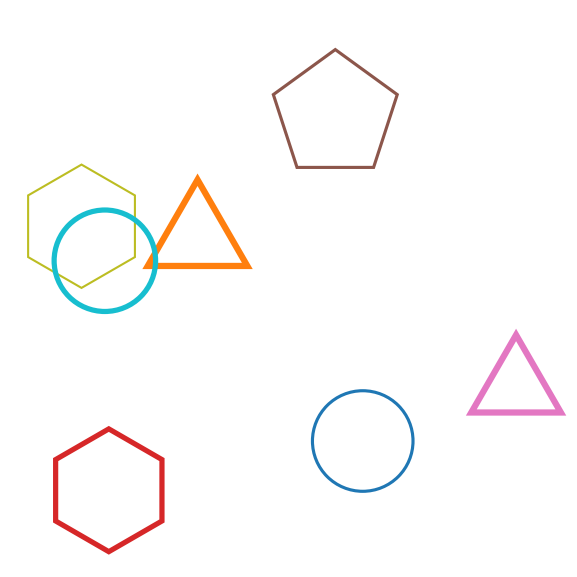[{"shape": "circle", "thickness": 1.5, "radius": 0.44, "center": [0.628, 0.235]}, {"shape": "triangle", "thickness": 3, "radius": 0.5, "center": [0.342, 0.588]}, {"shape": "hexagon", "thickness": 2.5, "radius": 0.53, "center": [0.188, 0.15]}, {"shape": "pentagon", "thickness": 1.5, "radius": 0.56, "center": [0.581, 0.8]}, {"shape": "triangle", "thickness": 3, "radius": 0.45, "center": [0.894, 0.33]}, {"shape": "hexagon", "thickness": 1, "radius": 0.53, "center": [0.141, 0.607]}, {"shape": "circle", "thickness": 2.5, "radius": 0.44, "center": [0.182, 0.548]}]